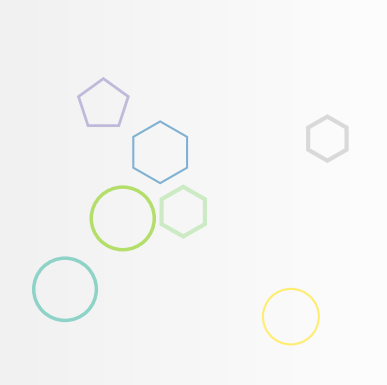[{"shape": "circle", "thickness": 2.5, "radius": 0.4, "center": [0.168, 0.249]}, {"shape": "pentagon", "thickness": 2, "radius": 0.34, "center": [0.267, 0.728]}, {"shape": "hexagon", "thickness": 1.5, "radius": 0.4, "center": [0.413, 0.604]}, {"shape": "circle", "thickness": 2.5, "radius": 0.41, "center": [0.317, 0.433]}, {"shape": "hexagon", "thickness": 3, "radius": 0.29, "center": [0.845, 0.64]}, {"shape": "hexagon", "thickness": 3, "radius": 0.32, "center": [0.473, 0.45]}, {"shape": "circle", "thickness": 1.5, "radius": 0.36, "center": [0.751, 0.178]}]